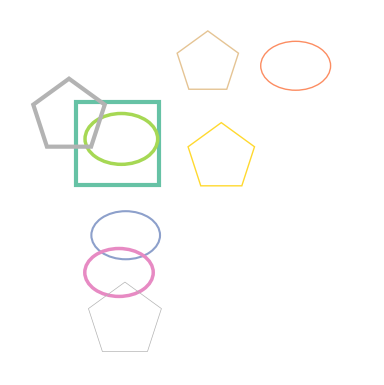[{"shape": "square", "thickness": 3, "radius": 0.54, "center": [0.305, 0.628]}, {"shape": "oval", "thickness": 1, "radius": 0.45, "center": [0.768, 0.829]}, {"shape": "oval", "thickness": 1.5, "radius": 0.45, "center": [0.326, 0.389]}, {"shape": "oval", "thickness": 2.5, "radius": 0.44, "center": [0.309, 0.292]}, {"shape": "oval", "thickness": 2.5, "radius": 0.47, "center": [0.315, 0.639]}, {"shape": "pentagon", "thickness": 1, "radius": 0.45, "center": [0.575, 0.591]}, {"shape": "pentagon", "thickness": 1, "radius": 0.42, "center": [0.54, 0.836]}, {"shape": "pentagon", "thickness": 0.5, "radius": 0.5, "center": [0.324, 0.168]}, {"shape": "pentagon", "thickness": 3, "radius": 0.49, "center": [0.179, 0.698]}]